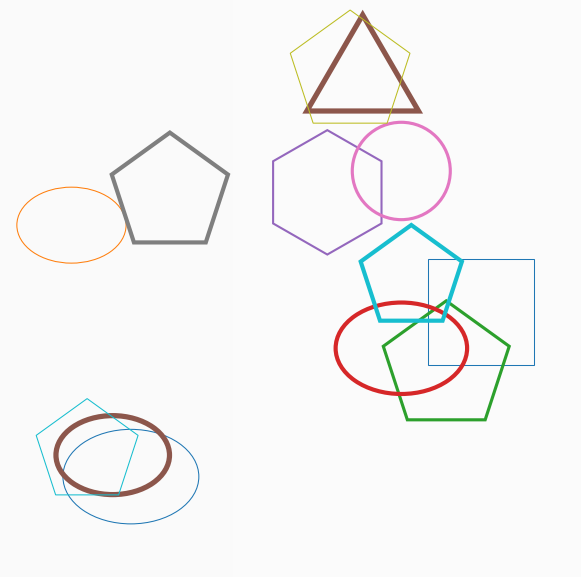[{"shape": "square", "thickness": 0.5, "radius": 0.46, "center": [0.828, 0.459]}, {"shape": "oval", "thickness": 0.5, "radius": 0.58, "center": [0.225, 0.174]}, {"shape": "oval", "thickness": 0.5, "radius": 0.47, "center": [0.123, 0.609]}, {"shape": "pentagon", "thickness": 1.5, "radius": 0.57, "center": [0.768, 0.364]}, {"shape": "oval", "thickness": 2, "radius": 0.57, "center": [0.691, 0.396]}, {"shape": "hexagon", "thickness": 1, "radius": 0.54, "center": [0.563, 0.666]}, {"shape": "triangle", "thickness": 2.5, "radius": 0.55, "center": [0.624, 0.862]}, {"shape": "oval", "thickness": 2.5, "radius": 0.49, "center": [0.194, 0.211]}, {"shape": "circle", "thickness": 1.5, "radius": 0.42, "center": [0.69, 0.703]}, {"shape": "pentagon", "thickness": 2, "radius": 0.53, "center": [0.292, 0.664]}, {"shape": "pentagon", "thickness": 0.5, "radius": 0.54, "center": [0.602, 0.873]}, {"shape": "pentagon", "thickness": 2, "radius": 0.46, "center": [0.708, 0.518]}, {"shape": "pentagon", "thickness": 0.5, "radius": 0.46, "center": [0.15, 0.217]}]